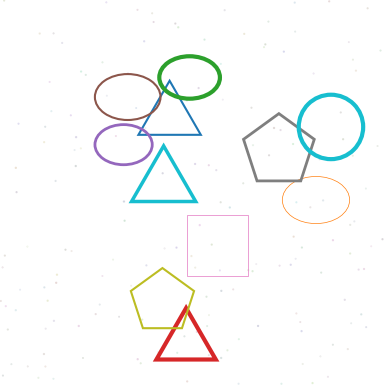[{"shape": "triangle", "thickness": 1.5, "radius": 0.47, "center": [0.441, 0.697]}, {"shape": "oval", "thickness": 0.5, "radius": 0.44, "center": [0.821, 0.48]}, {"shape": "oval", "thickness": 3, "radius": 0.39, "center": [0.493, 0.799]}, {"shape": "triangle", "thickness": 3, "radius": 0.45, "center": [0.483, 0.111]}, {"shape": "oval", "thickness": 2, "radius": 0.37, "center": [0.321, 0.624]}, {"shape": "oval", "thickness": 1.5, "radius": 0.43, "center": [0.332, 0.748]}, {"shape": "square", "thickness": 0.5, "radius": 0.4, "center": [0.565, 0.363]}, {"shape": "pentagon", "thickness": 2, "radius": 0.48, "center": [0.724, 0.608]}, {"shape": "pentagon", "thickness": 1.5, "radius": 0.43, "center": [0.422, 0.217]}, {"shape": "circle", "thickness": 3, "radius": 0.42, "center": [0.86, 0.67]}, {"shape": "triangle", "thickness": 2.5, "radius": 0.48, "center": [0.425, 0.525]}]